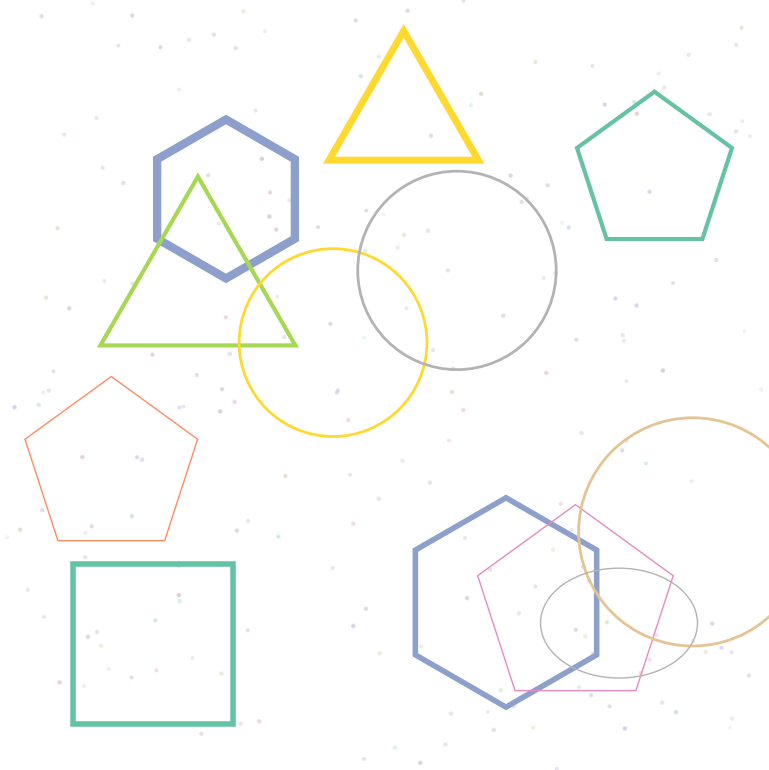[{"shape": "pentagon", "thickness": 1.5, "radius": 0.53, "center": [0.85, 0.775]}, {"shape": "square", "thickness": 2, "radius": 0.52, "center": [0.198, 0.164]}, {"shape": "pentagon", "thickness": 0.5, "radius": 0.59, "center": [0.145, 0.393]}, {"shape": "hexagon", "thickness": 3, "radius": 0.52, "center": [0.294, 0.742]}, {"shape": "hexagon", "thickness": 2, "radius": 0.68, "center": [0.657, 0.218]}, {"shape": "pentagon", "thickness": 0.5, "radius": 0.67, "center": [0.747, 0.211]}, {"shape": "triangle", "thickness": 1.5, "radius": 0.73, "center": [0.257, 0.625]}, {"shape": "circle", "thickness": 1, "radius": 0.61, "center": [0.433, 0.555]}, {"shape": "triangle", "thickness": 2.5, "radius": 0.56, "center": [0.524, 0.848]}, {"shape": "circle", "thickness": 1, "radius": 0.74, "center": [0.9, 0.309]}, {"shape": "oval", "thickness": 0.5, "radius": 0.51, "center": [0.804, 0.191]}, {"shape": "circle", "thickness": 1, "radius": 0.64, "center": [0.593, 0.649]}]